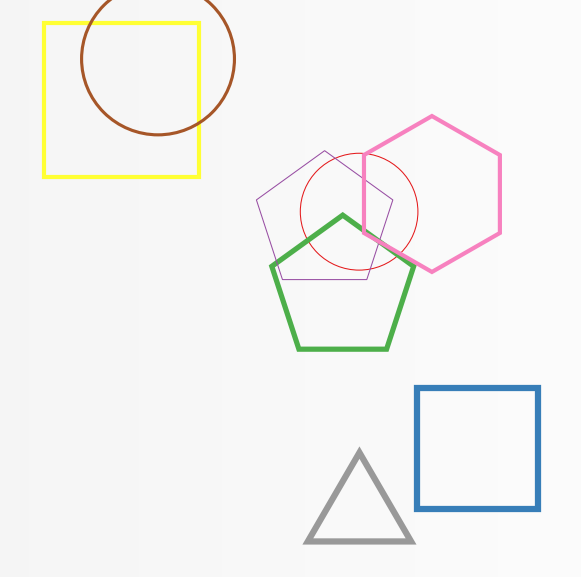[{"shape": "circle", "thickness": 0.5, "radius": 0.51, "center": [0.618, 0.633]}, {"shape": "square", "thickness": 3, "radius": 0.52, "center": [0.822, 0.222]}, {"shape": "pentagon", "thickness": 2.5, "radius": 0.64, "center": [0.59, 0.498]}, {"shape": "pentagon", "thickness": 0.5, "radius": 0.62, "center": [0.558, 0.615]}, {"shape": "square", "thickness": 2, "radius": 0.67, "center": [0.209, 0.826]}, {"shape": "circle", "thickness": 1.5, "radius": 0.66, "center": [0.272, 0.897]}, {"shape": "hexagon", "thickness": 2, "radius": 0.67, "center": [0.743, 0.663]}, {"shape": "triangle", "thickness": 3, "radius": 0.51, "center": [0.618, 0.113]}]